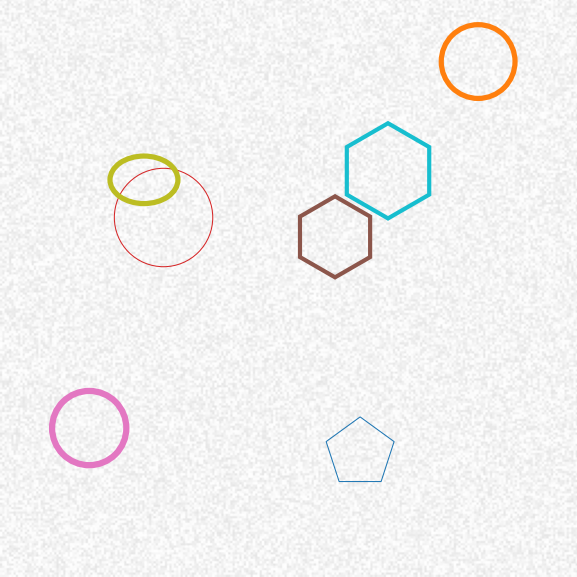[{"shape": "pentagon", "thickness": 0.5, "radius": 0.31, "center": [0.624, 0.215]}, {"shape": "circle", "thickness": 2.5, "radius": 0.32, "center": [0.828, 0.893]}, {"shape": "circle", "thickness": 0.5, "radius": 0.43, "center": [0.283, 0.622]}, {"shape": "hexagon", "thickness": 2, "radius": 0.35, "center": [0.58, 0.589]}, {"shape": "circle", "thickness": 3, "radius": 0.32, "center": [0.154, 0.258]}, {"shape": "oval", "thickness": 2.5, "radius": 0.29, "center": [0.249, 0.688]}, {"shape": "hexagon", "thickness": 2, "radius": 0.41, "center": [0.672, 0.703]}]